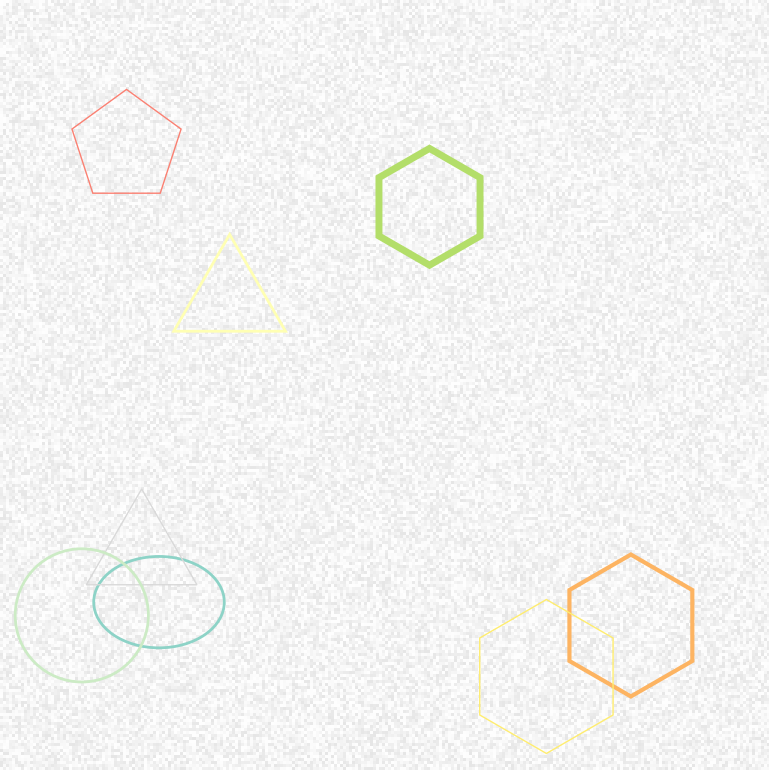[{"shape": "oval", "thickness": 1, "radius": 0.42, "center": [0.207, 0.218]}, {"shape": "triangle", "thickness": 1, "radius": 0.42, "center": [0.298, 0.612]}, {"shape": "pentagon", "thickness": 0.5, "radius": 0.37, "center": [0.164, 0.809]}, {"shape": "hexagon", "thickness": 1.5, "radius": 0.46, "center": [0.819, 0.188]}, {"shape": "hexagon", "thickness": 2.5, "radius": 0.38, "center": [0.558, 0.731]}, {"shape": "triangle", "thickness": 0.5, "radius": 0.41, "center": [0.184, 0.282]}, {"shape": "circle", "thickness": 1, "radius": 0.43, "center": [0.106, 0.201]}, {"shape": "hexagon", "thickness": 0.5, "radius": 0.5, "center": [0.71, 0.121]}]